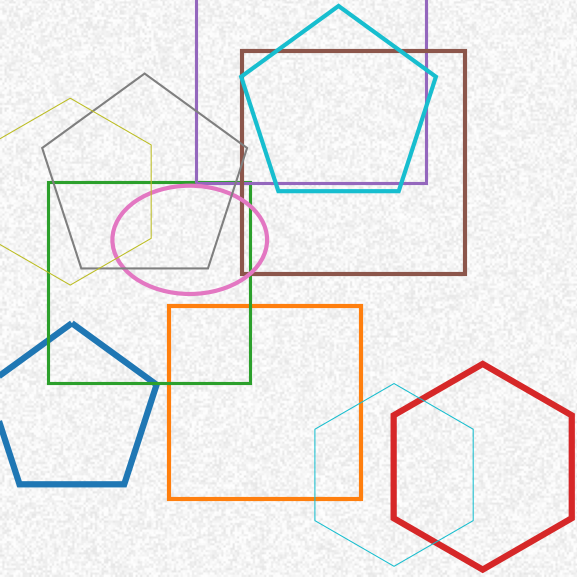[{"shape": "pentagon", "thickness": 3, "radius": 0.77, "center": [0.124, 0.285]}, {"shape": "square", "thickness": 2, "radius": 0.83, "center": [0.459, 0.301]}, {"shape": "square", "thickness": 1.5, "radius": 0.87, "center": [0.258, 0.51]}, {"shape": "hexagon", "thickness": 3, "radius": 0.89, "center": [0.836, 0.191]}, {"shape": "square", "thickness": 1.5, "radius": 1.0, "center": [0.538, 0.881]}, {"shape": "square", "thickness": 2, "radius": 0.96, "center": [0.612, 0.718]}, {"shape": "oval", "thickness": 2, "radius": 0.67, "center": [0.329, 0.584]}, {"shape": "pentagon", "thickness": 1, "radius": 0.93, "center": [0.25, 0.685]}, {"shape": "hexagon", "thickness": 0.5, "radius": 0.81, "center": [0.122, 0.667]}, {"shape": "hexagon", "thickness": 0.5, "radius": 0.79, "center": [0.682, 0.177]}, {"shape": "pentagon", "thickness": 2, "radius": 0.89, "center": [0.586, 0.812]}]